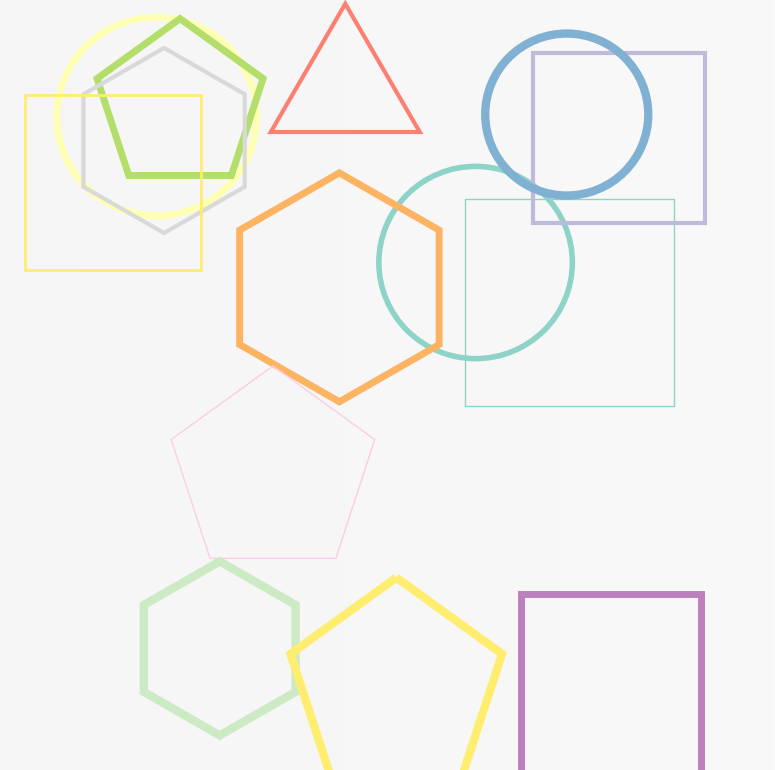[{"shape": "square", "thickness": 0.5, "radius": 0.67, "center": [0.735, 0.607]}, {"shape": "circle", "thickness": 2, "radius": 0.62, "center": [0.614, 0.659]}, {"shape": "circle", "thickness": 2.5, "radius": 0.64, "center": [0.202, 0.849]}, {"shape": "square", "thickness": 1.5, "radius": 0.55, "center": [0.799, 0.821]}, {"shape": "triangle", "thickness": 1.5, "radius": 0.55, "center": [0.446, 0.884]}, {"shape": "circle", "thickness": 3, "radius": 0.53, "center": [0.731, 0.851]}, {"shape": "hexagon", "thickness": 2.5, "radius": 0.74, "center": [0.438, 0.627]}, {"shape": "pentagon", "thickness": 2.5, "radius": 0.56, "center": [0.232, 0.863]}, {"shape": "pentagon", "thickness": 0.5, "radius": 0.69, "center": [0.352, 0.387]}, {"shape": "hexagon", "thickness": 1.5, "radius": 0.6, "center": [0.212, 0.818]}, {"shape": "square", "thickness": 2.5, "radius": 0.58, "center": [0.788, 0.112]}, {"shape": "hexagon", "thickness": 3, "radius": 0.56, "center": [0.284, 0.158]}, {"shape": "pentagon", "thickness": 3, "radius": 0.72, "center": [0.511, 0.106]}, {"shape": "square", "thickness": 1, "radius": 0.57, "center": [0.146, 0.763]}]